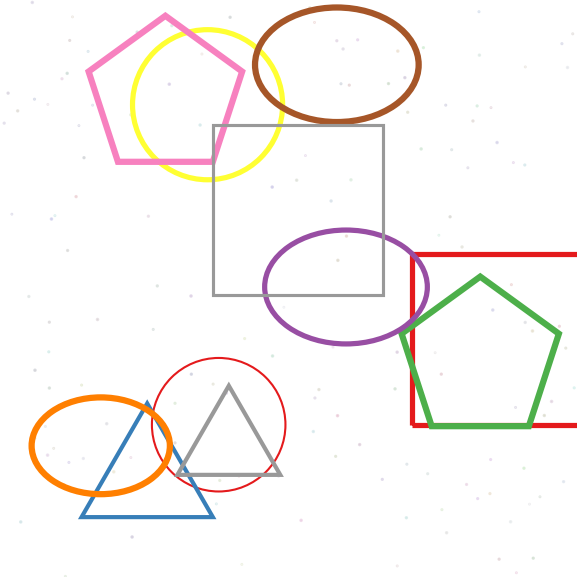[{"shape": "square", "thickness": 2.5, "radius": 0.74, "center": [0.861, 0.411]}, {"shape": "circle", "thickness": 1, "radius": 0.58, "center": [0.379, 0.264]}, {"shape": "triangle", "thickness": 2, "radius": 0.66, "center": [0.255, 0.169]}, {"shape": "pentagon", "thickness": 3, "radius": 0.72, "center": [0.832, 0.377]}, {"shape": "oval", "thickness": 2.5, "radius": 0.7, "center": [0.599, 0.502]}, {"shape": "oval", "thickness": 3, "radius": 0.6, "center": [0.174, 0.227]}, {"shape": "circle", "thickness": 2.5, "radius": 0.65, "center": [0.359, 0.818]}, {"shape": "oval", "thickness": 3, "radius": 0.71, "center": [0.583, 0.887]}, {"shape": "pentagon", "thickness": 3, "radius": 0.7, "center": [0.286, 0.832]}, {"shape": "triangle", "thickness": 2, "radius": 0.51, "center": [0.396, 0.228]}, {"shape": "square", "thickness": 1.5, "radius": 0.74, "center": [0.516, 0.635]}]